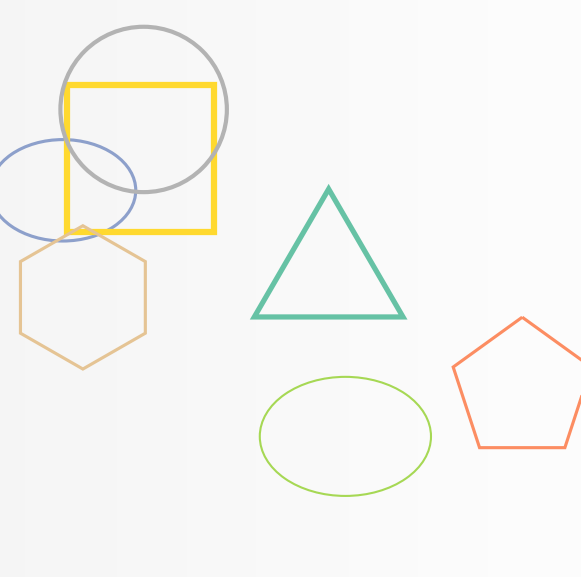[{"shape": "triangle", "thickness": 2.5, "radius": 0.74, "center": [0.565, 0.524]}, {"shape": "pentagon", "thickness": 1.5, "radius": 0.62, "center": [0.898, 0.325]}, {"shape": "oval", "thickness": 1.5, "radius": 0.63, "center": [0.108, 0.67]}, {"shape": "oval", "thickness": 1, "radius": 0.74, "center": [0.594, 0.243]}, {"shape": "square", "thickness": 3, "radius": 0.63, "center": [0.242, 0.725]}, {"shape": "hexagon", "thickness": 1.5, "radius": 0.62, "center": [0.143, 0.484]}, {"shape": "circle", "thickness": 2, "radius": 0.72, "center": [0.247, 0.81]}]